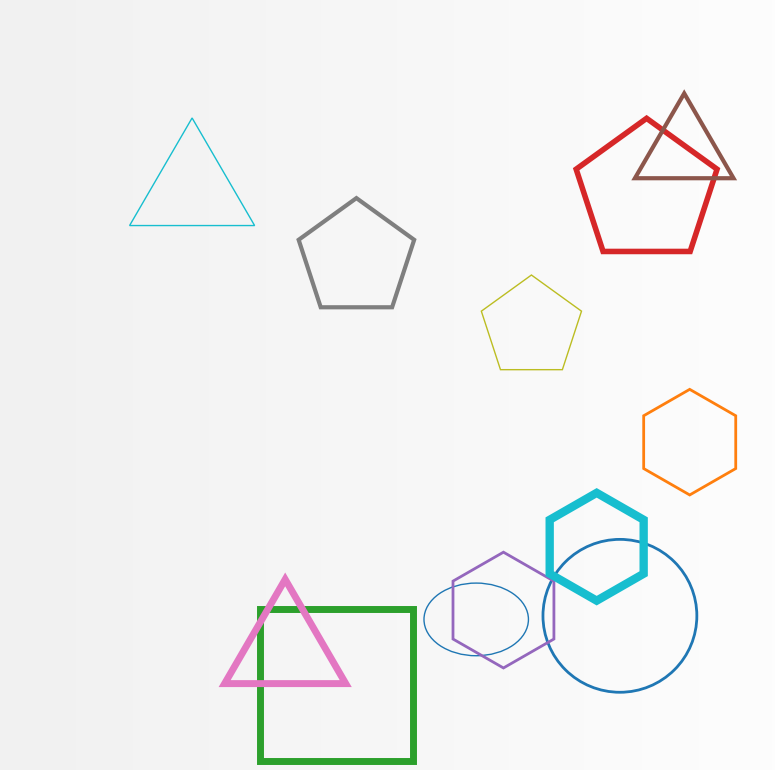[{"shape": "oval", "thickness": 0.5, "radius": 0.34, "center": [0.614, 0.196]}, {"shape": "circle", "thickness": 1, "radius": 0.5, "center": [0.8, 0.2]}, {"shape": "hexagon", "thickness": 1, "radius": 0.34, "center": [0.89, 0.426]}, {"shape": "square", "thickness": 2.5, "radius": 0.49, "center": [0.434, 0.11]}, {"shape": "pentagon", "thickness": 2, "radius": 0.48, "center": [0.834, 0.751]}, {"shape": "hexagon", "thickness": 1, "radius": 0.38, "center": [0.65, 0.208]}, {"shape": "triangle", "thickness": 1.5, "radius": 0.37, "center": [0.883, 0.805]}, {"shape": "triangle", "thickness": 2.5, "radius": 0.45, "center": [0.368, 0.157]}, {"shape": "pentagon", "thickness": 1.5, "radius": 0.39, "center": [0.46, 0.664]}, {"shape": "pentagon", "thickness": 0.5, "radius": 0.34, "center": [0.686, 0.575]}, {"shape": "triangle", "thickness": 0.5, "radius": 0.47, "center": [0.248, 0.754]}, {"shape": "hexagon", "thickness": 3, "radius": 0.35, "center": [0.77, 0.29]}]